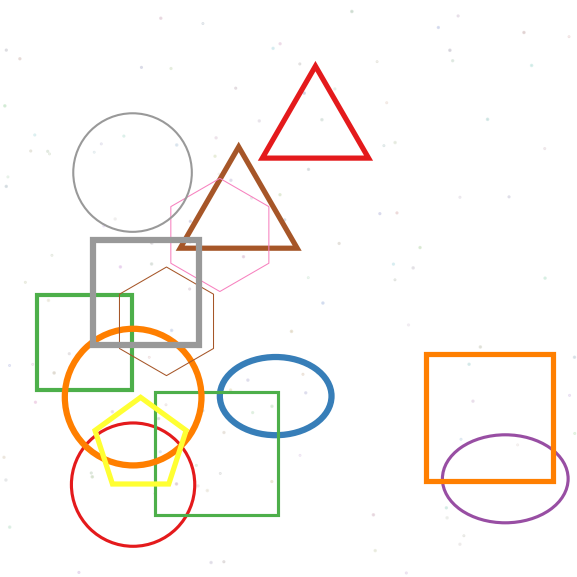[{"shape": "circle", "thickness": 1.5, "radius": 0.53, "center": [0.23, 0.16]}, {"shape": "triangle", "thickness": 2.5, "radius": 0.53, "center": [0.546, 0.778]}, {"shape": "oval", "thickness": 3, "radius": 0.48, "center": [0.477, 0.313]}, {"shape": "square", "thickness": 1.5, "radius": 0.53, "center": [0.375, 0.213]}, {"shape": "square", "thickness": 2, "radius": 0.41, "center": [0.147, 0.406]}, {"shape": "oval", "thickness": 1.5, "radius": 0.54, "center": [0.875, 0.17]}, {"shape": "circle", "thickness": 3, "radius": 0.59, "center": [0.231, 0.312]}, {"shape": "square", "thickness": 2.5, "radius": 0.55, "center": [0.847, 0.277]}, {"shape": "pentagon", "thickness": 2.5, "radius": 0.41, "center": [0.243, 0.228]}, {"shape": "triangle", "thickness": 2.5, "radius": 0.58, "center": [0.413, 0.628]}, {"shape": "hexagon", "thickness": 0.5, "radius": 0.47, "center": [0.288, 0.443]}, {"shape": "hexagon", "thickness": 0.5, "radius": 0.49, "center": [0.381, 0.592]}, {"shape": "circle", "thickness": 1, "radius": 0.51, "center": [0.23, 0.7]}, {"shape": "square", "thickness": 3, "radius": 0.46, "center": [0.253, 0.493]}]